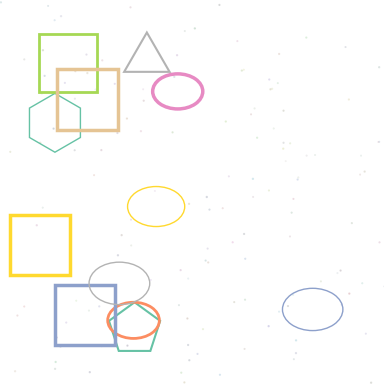[{"shape": "hexagon", "thickness": 1, "radius": 0.38, "center": [0.143, 0.681]}, {"shape": "pentagon", "thickness": 1.5, "radius": 0.35, "center": [0.35, 0.145]}, {"shape": "oval", "thickness": 2, "radius": 0.34, "center": [0.347, 0.168]}, {"shape": "square", "thickness": 2.5, "radius": 0.39, "center": [0.221, 0.181]}, {"shape": "oval", "thickness": 1, "radius": 0.39, "center": [0.812, 0.196]}, {"shape": "oval", "thickness": 2.5, "radius": 0.33, "center": [0.462, 0.763]}, {"shape": "square", "thickness": 2, "radius": 0.38, "center": [0.177, 0.836]}, {"shape": "oval", "thickness": 1, "radius": 0.37, "center": [0.406, 0.464]}, {"shape": "square", "thickness": 2.5, "radius": 0.39, "center": [0.105, 0.363]}, {"shape": "square", "thickness": 2.5, "radius": 0.4, "center": [0.227, 0.741]}, {"shape": "oval", "thickness": 1, "radius": 0.39, "center": [0.31, 0.264]}, {"shape": "triangle", "thickness": 1.5, "radius": 0.34, "center": [0.381, 0.847]}]